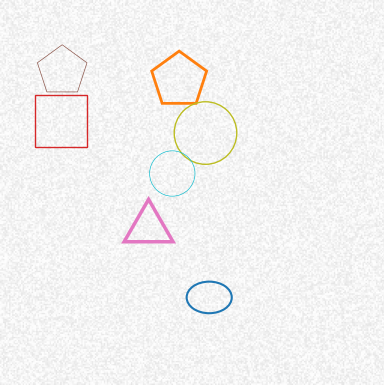[{"shape": "oval", "thickness": 1.5, "radius": 0.29, "center": [0.543, 0.227]}, {"shape": "pentagon", "thickness": 2, "radius": 0.38, "center": [0.465, 0.792]}, {"shape": "square", "thickness": 1, "radius": 0.34, "center": [0.158, 0.686]}, {"shape": "pentagon", "thickness": 0.5, "radius": 0.34, "center": [0.162, 0.816]}, {"shape": "triangle", "thickness": 2.5, "radius": 0.37, "center": [0.386, 0.409]}, {"shape": "circle", "thickness": 1, "radius": 0.41, "center": [0.534, 0.654]}, {"shape": "circle", "thickness": 0.5, "radius": 0.29, "center": [0.447, 0.549]}]